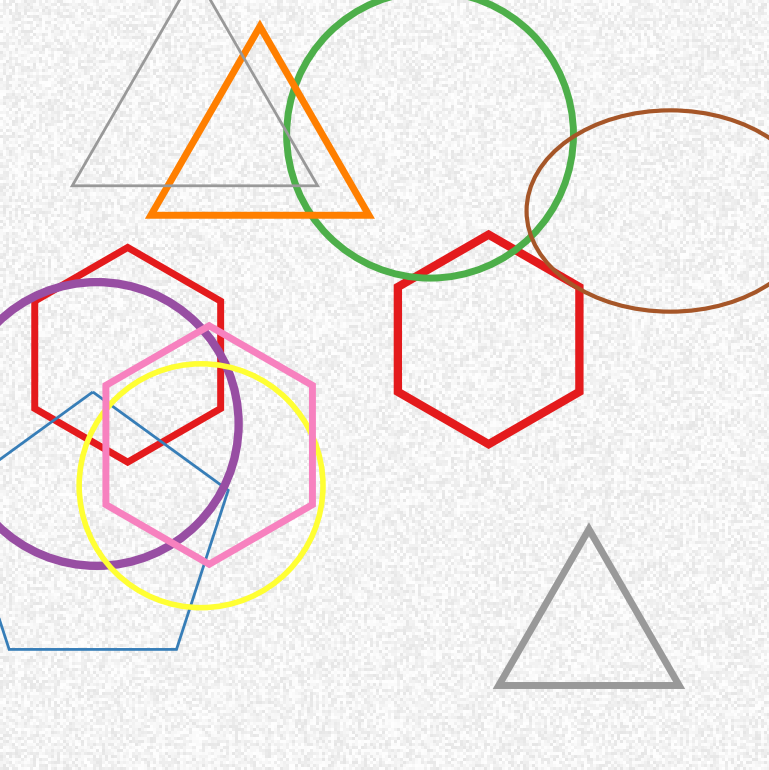[{"shape": "hexagon", "thickness": 3, "radius": 0.68, "center": [0.635, 0.559]}, {"shape": "hexagon", "thickness": 2.5, "radius": 0.7, "center": [0.166, 0.539]}, {"shape": "pentagon", "thickness": 1, "radius": 0.92, "center": [0.121, 0.306]}, {"shape": "circle", "thickness": 2.5, "radius": 0.93, "center": [0.559, 0.825]}, {"shape": "circle", "thickness": 3, "radius": 0.92, "center": [0.126, 0.449]}, {"shape": "triangle", "thickness": 2.5, "radius": 0.82, "center": [0.338, 0.802]}, {"shape": "circle", "thickness": 2, "radius": 0.79, "center": [0.261, 0.369]}, {"shape": "oval", "thickness": 1.5, "radius": 0.93, "center": [0.871, 0.726]}, {"shape": "hexagon", "thickness": 2.5, "radius": 0.77, "center": [0.272, 0.422]}, {"shape": "triangle", "thickness": 1, "radius": 0.92, "center": [0.253, 0.851]}, {"shape": "triangle", "thickness": 2.5, "radius": 0.68, "center": [0.765, 0.177]}]